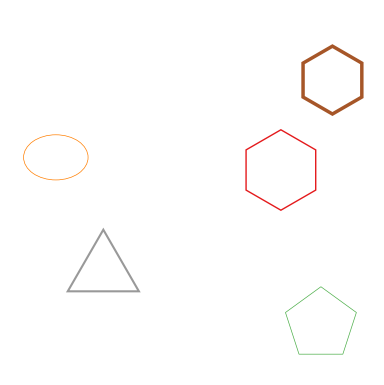[{"shape": "hexagon", "thickness": 1, "radius": 0.52, "center": [0.73, 0.558]}, {"shape": "pentagon", "thickness": 0.5, "radius": 0.48, "center": [0.834, 0.158]}, {"shape": "oval", "thickness": 0.5, "radius": 0.42, "center": [0.145, 0.591]}, {"shape": "hexagon", "thickness": 2.5, "radius": 0.44, "center": [0.863, 0.792]}, {"shape": "triangle", "thickness": 1.5, "radius": 0.53, "center": [0.268, 0.297]}]